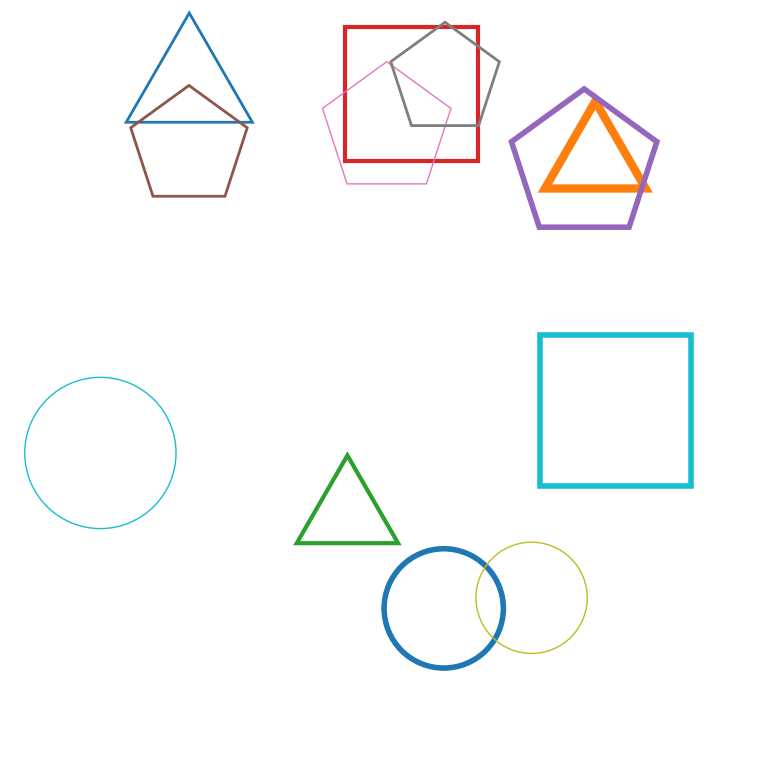[{"shape": "triangle", "thickness": 1, "radius": 0.47, "center": [0.246, 0.889]}, {"shape": "circle", "thickness": 2, "radius": 0.39, "center": [0.576, 0.21]}, {"shape": "triangle", "thickness": 3, "radius": 0.38, "center": [0.773, 0.793]}, {"shape": "triangle", "thickness": 1.5, "radius": 0.38, "center": [0.451, 0.333]}, {"shape": "square", "thickness": 1.5, "radius": 0.43, "center": [0.534, 0.878]}, {"shape": "pentagon", "thickness": 2, "radius": 0.5, "center": [0.759, 0.785]}, {"shape": "pentagon", "thickness": 1, "radius": 0.4, "center": [0.245, 0.809]}, {"shape": "pentagon", "thickness": 0.5, "radius": 0.44, "center": [0.502, 0.832]}, {"shape": "pentagon", "thickness": 1, "radius": 0.37, "center": [0.578, 0.897]}, {"shape": "circle", "thickness": 0.5, "radius": 0.36, "center": [0.69, 0.224]}, {"shape": "circle", "thickness": 0.5, "radius": 0.49, "center": [0.13, 0.412]}, {"shape": "square", "thickness": 2, "radius": 0.49, "center": [0.8, 0.466]}]